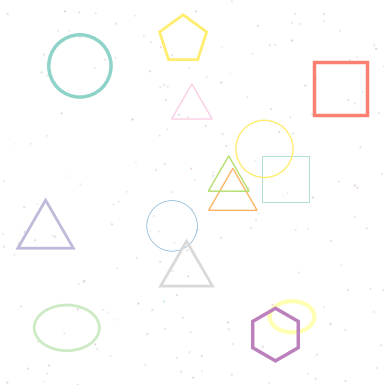[{"shape": "circle", "thickness": 2.5, "radius": 0.4, "center": [0.208, 0.829]}, {"shape": "square", "thickness": 0.5, "radius": 0.3, "center": [0.741, 0.534]}, {"shape": "oval", "thickness": 3, "radius": 0.29, "center": [0.759, 0.177]}, {"shape": "triangle", "thickness": 2, "radius": 0.42, "center": [0.118, 0.397]}, {"shape": "square", "thickness": 2.5, "radius": 0.35, "center": [0.885, 0.77]}, {"shape": "circle", "thickness": 0.5, "radius": 0.33, "center": [0.447, 0.413]}, {"shape": "triangle", "thickness": 1, "radius": 0.36, "center": [0.605, 0.49]}, {"shape": "triangle", "thickness": 1, "radius": 0.31, "center": [0.594, 0.534]}, {"shape": "triangle", "thickness": 1, "radius": 0.3, "center": [0.498, 0.721]}, {"shape": "triangle", "thickness": 2, "radius": 0.39, "center": [0.484, 0.296]}, {"shape": "hexagon", "thickness": 2.5, "radius": 0.34, "center": [0.716, 0.131]}, {"shape": "oval", "thickness": 2, "radius": 0.42, "center": [0.174, 0.148]}, {"shape": "pentagon", "thickness": 2, "radius": 0.32, "center": [0.476, 0.897]}, {"shape": "circle", "thickness": 1, "radius": 0.37, "center": [0.687, 0.613]}]